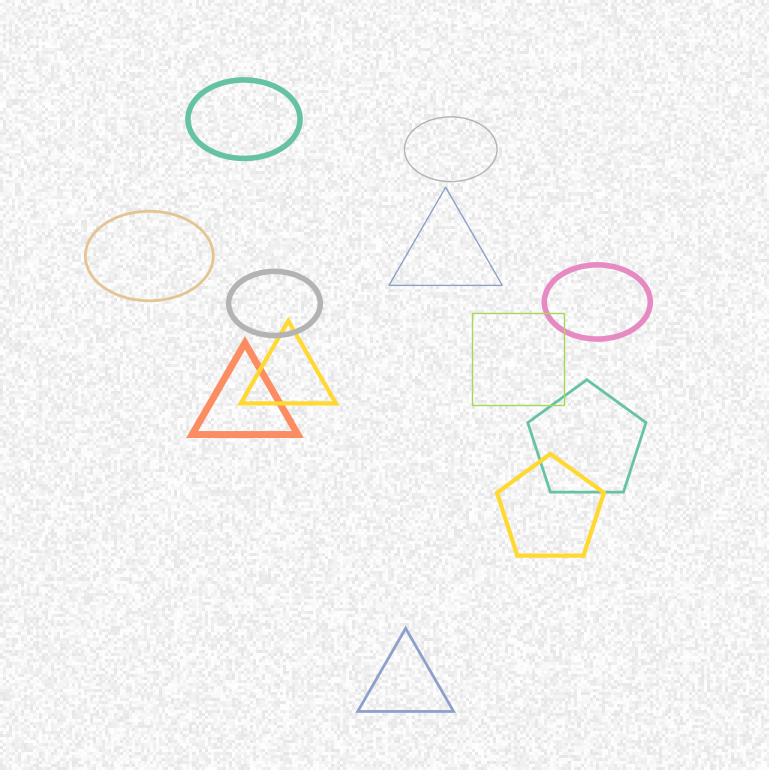[{"shape": "pentagon", "thickness": 1, "radius": 0.4, "center": [0.762, 0.426]}, {"shape": "oval", "thickness": 2, "radius": 0.36, "center": [0.317, 0.845]}, {"shape": "triangle", "thickness": 2.5, "radius": 0.4, "center": [0.318, 0.475]}, {"shape": "triangle", "thickness": 0.5, "radius": 0.42, "center": [0.579, 0.672]}, {"shape": "triangle", "thickness": 1, "radius": 0.36, "center": [0.527, 0.112]}, {"shape": "oval", "thickness": 2, "radius": 0.34, "center": [0.776, 0.608]}, {"shape": "square", "thickness": 0.5, "radius": 0.3, "center": [0.673, 0.534]}, {"shape": "triangle", "thickness": 1.5, "radius": 0.36, "center": [0.374, 0.512]}, {"shape": "pentagon", "thickness": 1.5, "radius": 0.37, "center": [0.715, 0.337]}, {"shape": "oval", "thickness": 1, "radius": 0.42, "center": [0.194, 0.668]}, {"shape": "oval", "thickness": 0.5, "radius": 0.3, "center": [0.585, 0.806]}, {"shape": "oval", "thickness": 2, "radius": 0.3, "center": [0.356, 0.606]}]